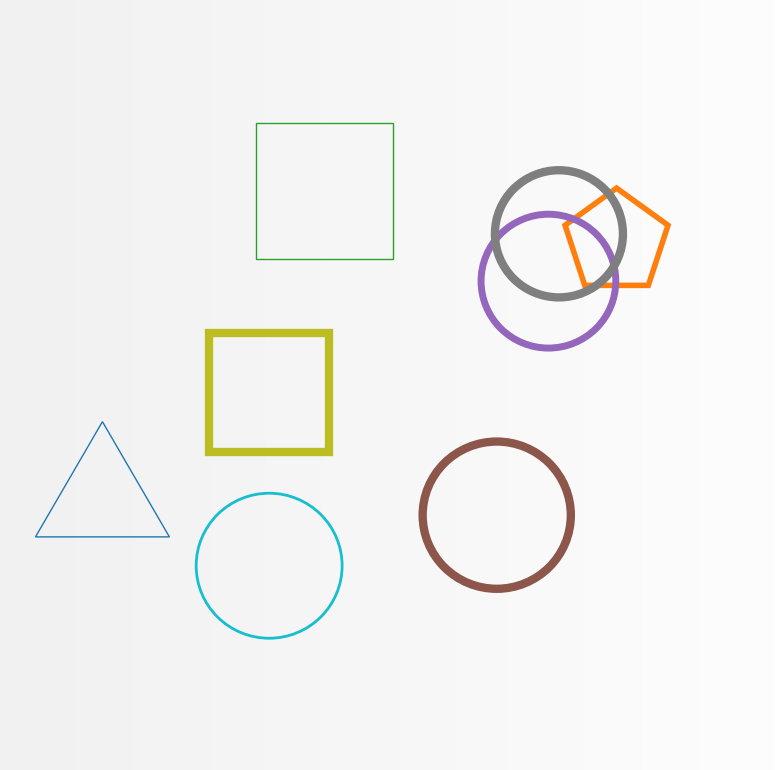[{"shape": "triangle", "thickness": 0.5, "radius": 0.5, "center": [0.132, 0.353]}, {"shape": "pentagon", "thickness": 2, "radius": 0.35, "center": [0.796, 0.686]}, {"shape": "square", "thickness": 0.5, "radius": 0.44, "center": [0.419, 0.752]}, {"shape": "circle", "thickness": 2.5, "radius": 0.43, "center": [0.708, 0.635]}, {"shape": "circle", "thickness": 3, "radius": 0.48, "center": [0.641, 0.331]}, {"shape": "circle", "thickness": 3, "radius": 0.41, "center": [0.721, 0.696]}, {"shape": "square", "thickness": 3, "radius": 0.39, "center": [0.347, 0.49]}, {"shape": "circle", "thickness": 1, "radius": 0.47, "center": [0.347, 0.265]}]